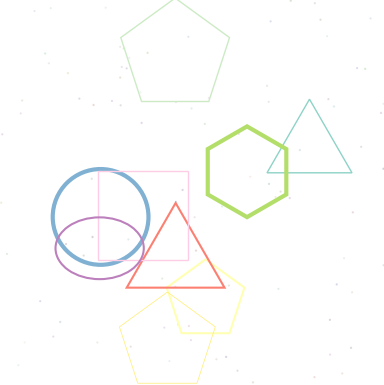[{"shape": "triangle", "thickness": 1, "radius": 0.64, "center": [0.804, 0.615]}, {"shape": "pentagon", "thickness": 1.5, "radius": 0.53, "center": [0.534, 0.22]}, {"shape": "triangle", "thickness": 1.5, "radius": 0.73, "center": [0.456, 0.326]}, {"shape": "circle", "thickness": 3, "radius": 0.62, "center": [0.261, 0.437]}, {"shape": "hexagon", "thickness": 3, "radius": 0.59, "center": [0.642, 0.554]}, {"shape": "square", "thickness": 1, "radius": 0.58, "center": [0.372, 0.44]}, {"shape": "oval", "thickness": 1.5, "radius": 0.57, "center": [0.259, 0.355]}, {"shape": "pentagon", "thickness": 1, "radius": 0.74, "center": [0.455, 0.857]}, {"shape": "pentagon", "thickness": 0.5, "radius": 0.65, "center": [0.435, 0.11]}]